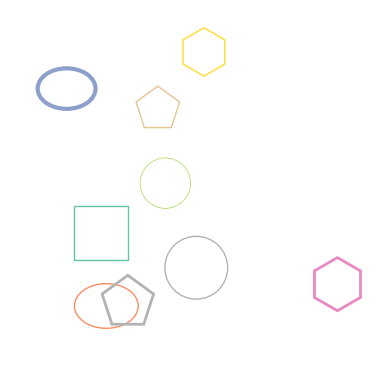[{"shape": "square", "thickness": 1, "radius": 0.35, "center": [0.262, 0.395]}, {"shape": "oval", "thickness": 1, "radius": 0.41, "center": [0.276, 0.205]}, {"shape": "oval", "thickness": 3, "radius": 0.38, "center": [0.173, 0.77]}, {"shape": "hexagon", "thickness": 2, "radius": 0.35, "center": [0.877, 0.262]}, {"shape": "circle", "thickness": 0.5, "radius": 0.33, "center": [0.429, 0.524]}, {"shape": "hexagon", "thickness": 1, "radius": 0.31, "center": [0.53, 0.865]}, {"shape": "pentagon", "thickness": 1, "radius": 0.3, "center": [0.41, 0.717]}, {"shape": "circle", "thickness": 1, "radius": 0.41, "center": [0.51, 0.305]}, {"shape": "pentagon", "thickness": 2, "radius": 0.35, "center": [0.332, 0.215]}]